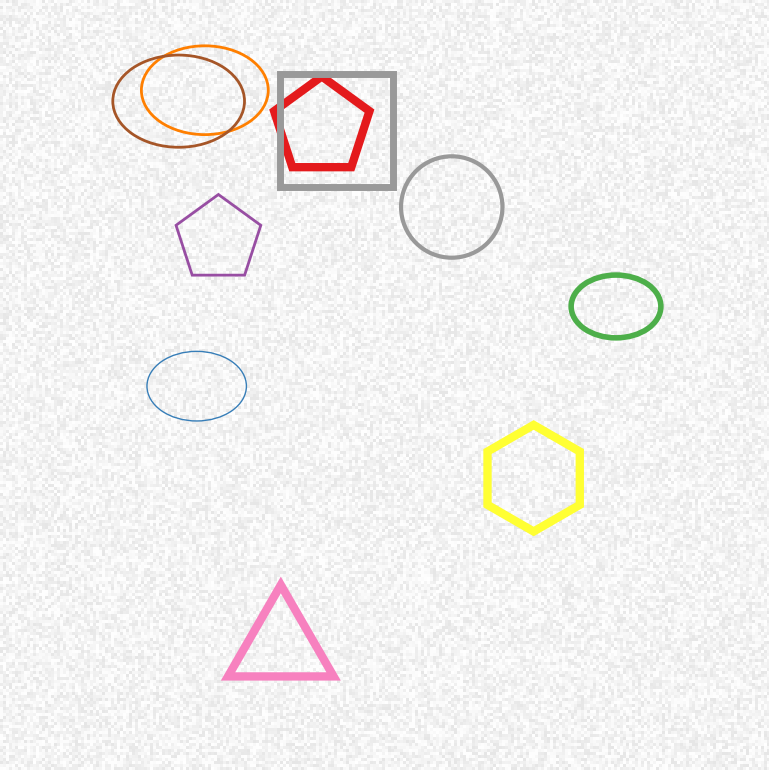[{"shape": "pentagon", "thickness": 3, "radius": 0.33, "center": [0.418, 0.836]}, {"shape": "oval", "thickness": 0.5, "radius": 0.32, "center": [0.255, 0.498]}, {"shape": "oval", "thickness": 2, "radius": 0.29, "center": [0.8, 0.602]}, {"shape": "pentagon", "thickness": 1, "radius": 0.29, "center": [0.284, 0.69]}, {"shape": "oval", "thickness": 1, "radius": 0.41, "center": [0.266, 0.883]}, {"shape": "hexagon", "thickness": 3, "radius": 0.35, "center": [0.693, 0.379]}, {"shape": "oval", "thickness": 1, "radius": 0.43, "center": [0.232, 0.869]}, {"shape": "triangle", "thickness": 3, "radius": 0.4, "center": [0.365, 0.161]}, {"shape": "square", "thickness": 2.5, "radius": 0.37, "center": [0.437, 0.83]}, {"shape": "circle", "thickness": 1.5, "radius": 0.33, "center": [0.587, 0.731]}]